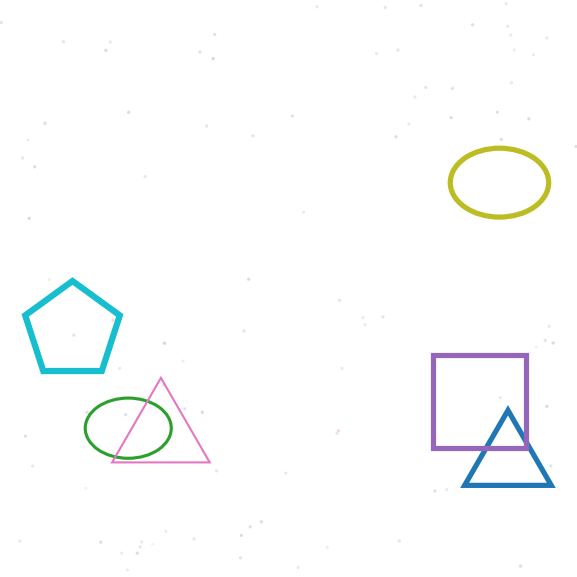[{"shape": "triangle", "thickness": 2.5, "radius": 0.43, "center": [0.88, 0.202]}, {"shape": "oval", "thickness": 1.5, "radius": 0.37, "center": [0.222, 0.258]}, {"shape": "square", "thickness": 2.5, "radius": 0.4, "center": [0.831, 0.304]}, {"shape": "triangle", "thickness": 1, "radius": 0.49, "center": [0.279, 0.247]}, {"shape": "oval", "thickness": 2.5, "radius": 0.43, "center": [0.865, 0.683]}, {"shape": "pentagon", "thickness": 3, "radius": 0.43, "center": [0.126, 0.426]}]